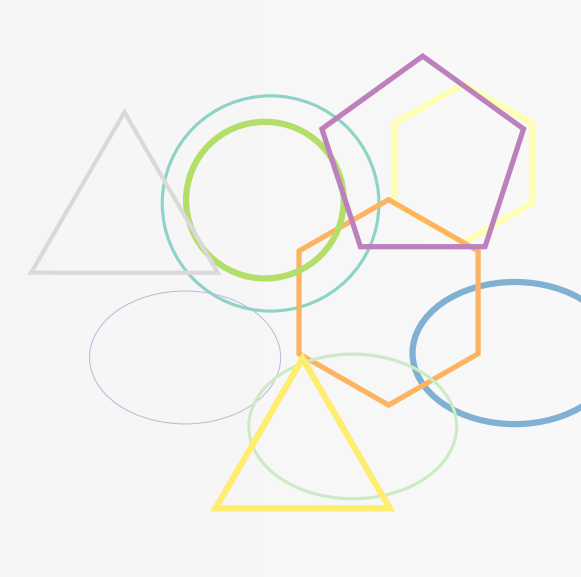[{"shape": "circle", "thickness": 1.5, "radius": 0.93, "center": [0.466, 0.647]}, {"shape": "hexagon", "thickness": 3, "radius": 0.69, "center": [0.797, 0.716]}, {"shape": "oval", "thickness": 0.5, "radius": 0.82, "center": [0.318, 0.38]}, {"shape": "oval", "thickness": 3, "radius": 0.88, "center": [0.886, 0.388]}, {"shape": "hexagon", "thickness": 2.5, "radius": 0.89, "center": [0.669, 0.476]}, {"shape": "circle", "thickness": 3, "radius": 0.68, "center": [0.456, 0.653]}, {"shape": "triangle", "thickness": 2, "radius": 0.93, "center": [0.214, 0.62]}, {"shape": "pentagon", "thickness": 2.5, "radius": 0.91, "center": [0.727, 0.72]}, {"shape": "oval", "thickness": 1.5, "radius": 0.89, "center": [0.607, 0.261]}, {"shape": "triangle", "thickness": 3, "radius": 0.86, "center": [0.521, 0.205]}]